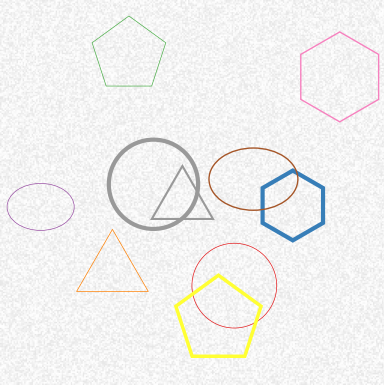[{"shape": "circle", "thickness": 0.5, "radius": 0.55, "center": [0.609, 0.258]}, {"shape": "hexagon", "thickness": 3, "radius": 0.45, "center": [0.761, 0.466]}, {"shape": "pentagon", "thickness": 0.5, "radius": 0.5, "center": [0.335, 0.858]}, {"shape": "oval", "thickness": 0.5, "radius": 0.44, "center": [0.106, 0.463]}, {"shape": "triangle", "thickness": 0.5, "radius": 0.54, "center": [0.292, 0.297]}, {"shape": "pentagon", "thickness": 2.5, "radius": 0.58, "center": [0.567, 0.169]}, {"shape": "oval", "thickness": 1, "radius": 0.58, "center": [0.658, 0.535]}, {"shape": "hexagon", "thickness": 1, "radius": 0.58, "center": [0.882, 0.8]}, {"shape": "circle", "thickness": 3, "radius": 0.58, "center": [0.399, 0.521]}, {"shape": "triangle", "thickness": 1.5, "radius": 0.46, "center": [0.474, 0.477]}]